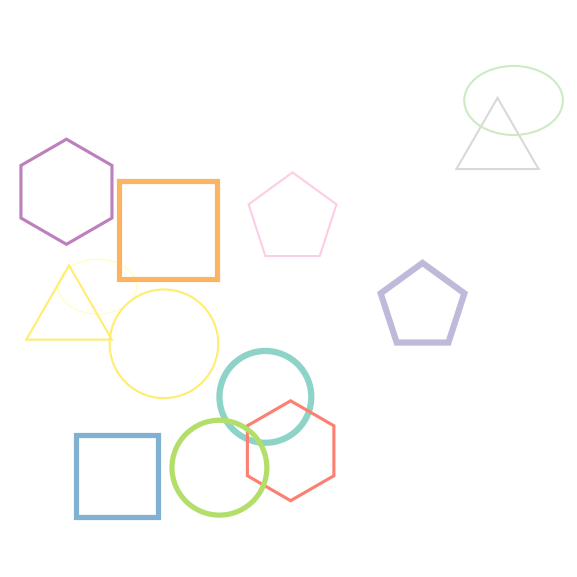[{"shape": "circle", "thickness": 3, "radius": 0.4, "center": [0.46, 0.312]}, {"shape": "oval", "thickness": 0.5, "radius": 0.34, "center": [0.169, 0.503]}, {"shape": "pentagon", "thickness": 3, "radius": 0.38, "center": [0.732, 0.468]}, {"shape": "hexagon", "thickness": 1.5, "radius": 0.43, "center": [0.503, 0.219]}, {"shape": "square", "thickness": 2.5, "radius": 0.35, "center": [0.202, 0.175]}, {"shape": "square", "thickness": 2.5, "radius": 0.42, "center": [0.291, 0.601]}, {"shape": "circle", "thickness": 2.5, "radius": 0.41, "center": [0.38, 0.189]}, {"shape": "pentagon", "thickness": 1, "radius": 0.4, "center": [0.507, 0.62]}, {"shape": "triangle", "thickness": 1, "radius": 0.41, "center": [0.861, 0.748]}, {"shape": "hexagon", "thickness": 1.5, "radius": 0.45, "center": [0.115, 0.667]}, {"shape": "oval", "thickness": 1, "radius": 0.43, "center": [0.889, 0.825]}, {"shape": "triangle", "thickness": 1, "radius": 0.43, "center": [0.12, 0.454]}, {"shape": "circle", "thickness": 1, "radius": 0.47, "center": [0.284, 0.404]}]